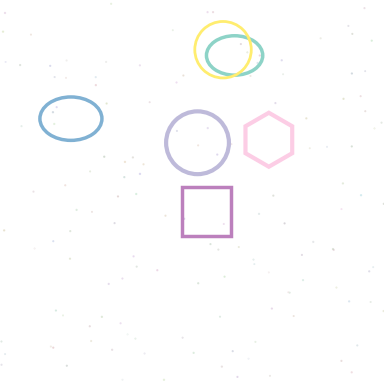[{"shape": "oval", "thickness": 2.5, "radius": 0.37, "center": [0.609, 0.856]}, {"shape": "circle", "thickness": 3, "radius": 0.41, "center": [0.513, 0.629]}, {"shape": "oval", "thickness": 2.5, "radius": 0.4, "center": [0.184, 0.692]}, {"shape": "hexagon", "thickness": 3, "radius": 0.35, "center": [0.698, 0.637]}, {"shape": "square", "thickness": 2.5, "radius": 0.32, "center": [0.537, 0.45]}, {"shape": "circle", "thickness": 2, "radius": 0.37, "center": [0.579, 0.871]}]